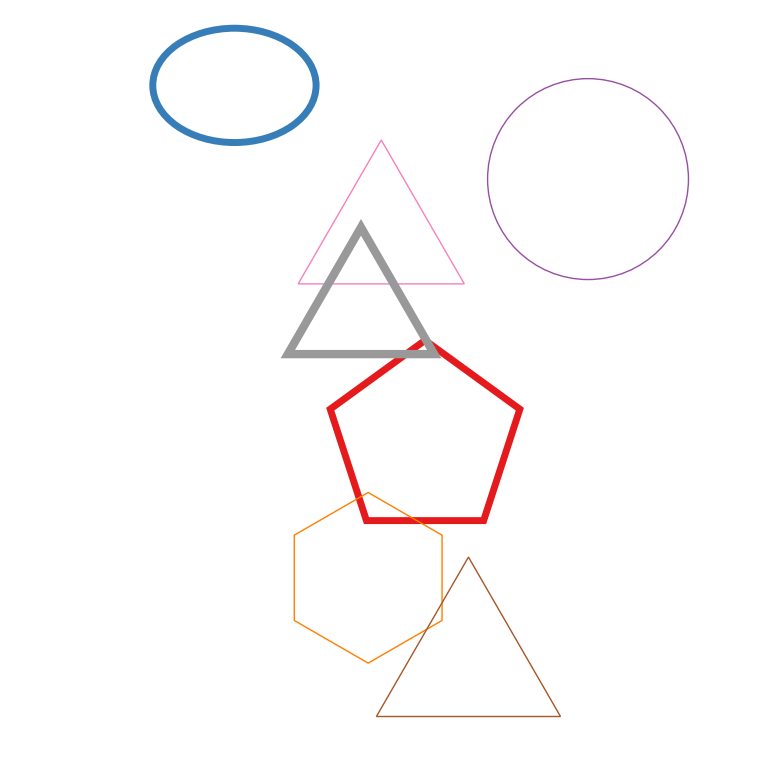[{"shape": "pentagon", "thickness": 2.5, "radius": 0.65, "center": [0.552, 0.429]}, {"shape": "oval", "thickness": 2.5, "radius": 0.53, "center": [0.304, 0.889]}, {"shape": "circle", "thickness": 0.5, "radius": 0.65, "center": [0.764, 0.767]}, {"shape": "hexagon", "thickness": 0.5, "radius": 0.55, "center": [0.478, 0.25]}, {"shape": "triangle", "thickness": 0.5, "radius": 0.69, "center": [0.608, 0.138]}, {"shape": "triangle", "thickness": 0.5, "radius": 0.62, "center": [0.495, 0.694]}, {"shape": "triangle", "thickness": 3, "radius": 0.55, "center": [0.469, 0.595]}]